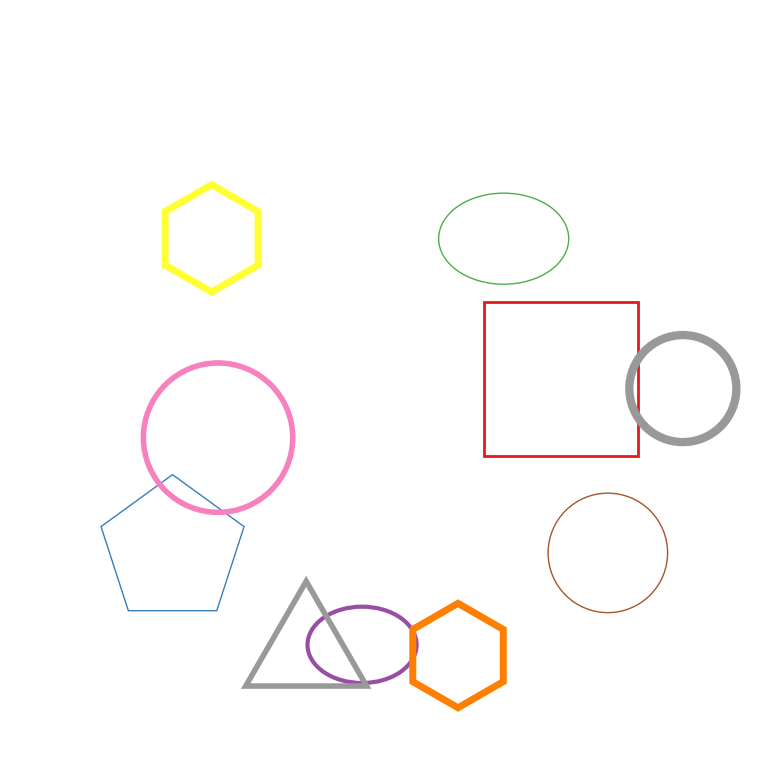[{"shape": "square", "thickness": 1, "radius": 0.5, "center": [0.729, 0.508]}, {"shape": "pentagon", "thickness": 0.5, "radius": 0.49, "center": [0.224, 0.286]}, {"shape": "oval", "thickness": 0.5, "radius": 0.42, "center": [0.654, 0.69]}, {"shape": "oval", "thickness": 1.5, "radius": 0.35, "center": [0.47, 0.163]}, {"shape": "hexagon", "thickness": 2.5, "radius": 0.34, "center": [0.595, 0.149]}, {"shape": "hexagon", "thickness": 2.5, "radius": 0.35, "center": [0.275, 0.69]}, {"shape": "circle", "thickness": 0.5, "radius": 0.39, "center": [0.789, 0.282]}, {"shape": "circle", "thickness": 2, "radius": 0.48, "center": [0.283, 0.432]}, {"shape": "triangle", "thickness": 2, "radius": 0.45, "center": [0.398, 0.154]}, {"shape": "circle", "thickness": 3, "radius": 0.35, "center": [0.887, 0.495]}]